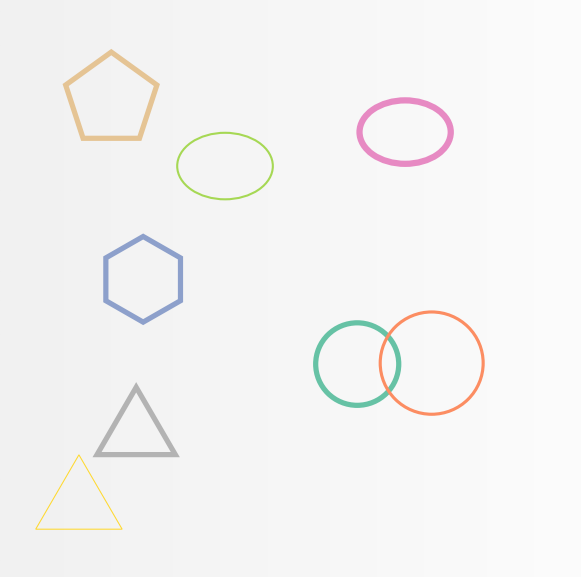[{"shape": "circle", "thickness": 2.5, "radius": 0.36, "center": [0.615, 0.369]}, {"shape": "circle", "thickness": 1.5, "radius": 0.44, "center": [0.743, 0.37]}, {"shape": "hexagon", "thickness": 2.5, "radius": 0.37, "center": [0.246, 0.515]}, {"shape": "oval", "thickness": 3, "radius": 0.39, "center": [0.697, 0.77]}, {"shape": "oval", "thickness": 1, "radius": 0.41, "center": [0.387, 0.712]}, {"shape": "triangle", "thickness": 0.5, "radius": 0.43, "center": [0.136, 0.126]}, {"shape": "pentagon", "thickness": 2.5, "radius": 0.41, "center": [0.191, 0.826]}, {"shape": "triangle", "thickness": 2.5, "radius": 0.39, "center": [0.234, 0.251]}]